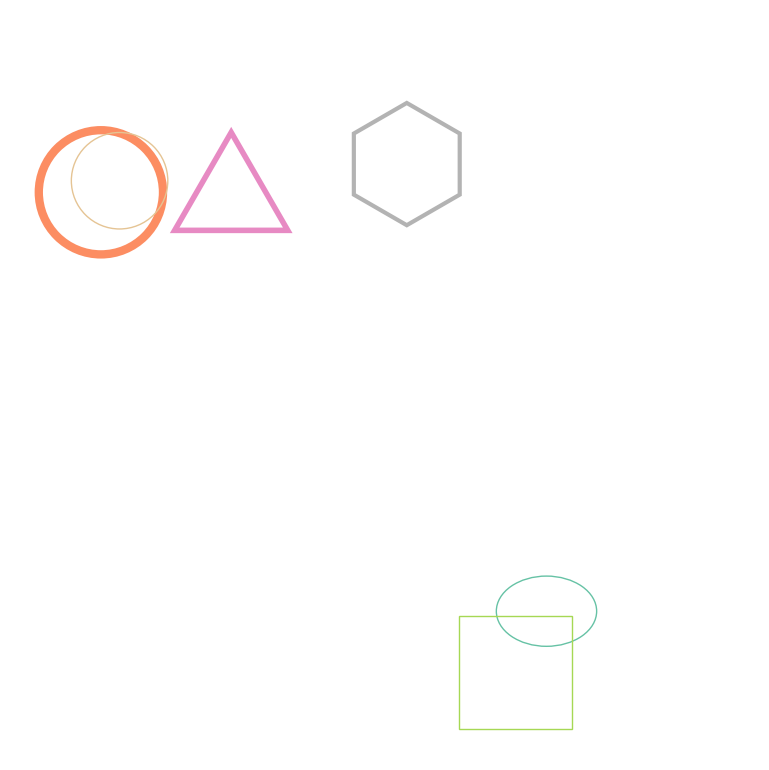[{"shape": "oval", "thickness": 0.5, "radius": 0.33, "center": [0.71, 0.206]}, {"shape": "circle", "thickness": 3, "radius": 0.4, "center": [0.131, 0.75]}, {"shape": "triangle", "thickness": 2, "radius": 0.42, "center": [0.3, 0.743]}, {"shape": "square", "thickness": 0.5, "radius": 0.37, "center": [0.669, 0.127]}, {"shape": "circle", "thickness": 0.5, "radius": 0.31, "center": [0.155, 0.765]}, {"shape": "hexagon", "thickness": 1.5, "radius": 0.4, "center": [0.528, 0.787]}]